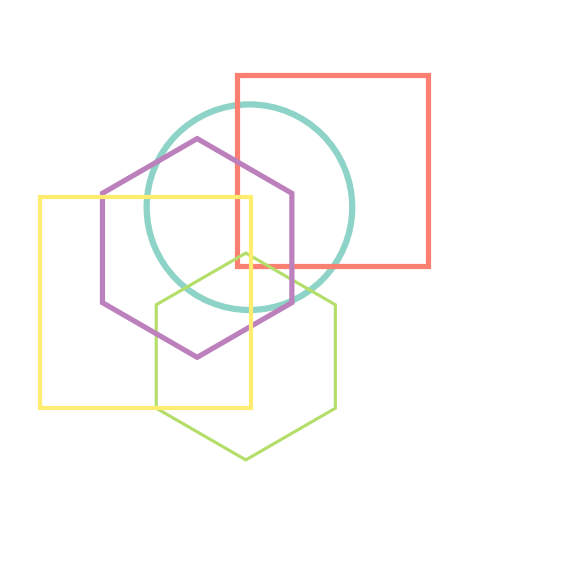[{"shape": "circle", "thickness": 3, "radius": 0.89, "center": [0.432, 0.64]}, {"shape": "square", "thickness": 2.5, "radius": 0.83, "center": [0.576, 0.704]}, {"shape": "hexagon", "thickness": 1.5, "radius": 0.9, "center": [0.426, 0.382]}, {"shape": "hexagon", "thickness": 2.5, "radius": 0.95, "center": [0.341, 0.57]}, {"shape": "square", "thickness": 2, "radius": 0.91, "center": [0.251, 0.476]}]